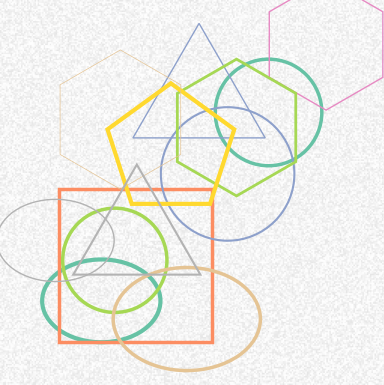[{"shape": "circle", "thickness": 2.5, "radius": 0.69, "center": [0.697, 0.708]}, {"shape": "oval", "thickness": 3, "radius": 0.77, "center": [0.263, 0.219]}, {"shape": "square", "thickness": 2.5, "radius": 0.99, "center": [0.351, 0.31]}, {"shape": "circle", "thickness": 1.5, "radius": 0.87, "center": [0.591, 0.548]}, {"shape": "triangle", "thickness": 1, "radius": 0.99, "center": [0.517, 0.741]}, {"shape": "hexagon", "thickness": 1, "radius": 0.85, "center": [0.847, 0.884]}, {"shape": "hexagon", "thickness": 2, "radius": 0.89, "center": [0.614, 0.669]}, {"shape": "circle", "thickness": 2.5, "radius": 0.68, "center": [0.298, 0.324]}, {"shape": "pentagon", "thickness": 3, "radius": 0.87, "center": [0.444, 0.61]}, {"shape": "oval", "thickness": 2.5, "radius": 0.96, "center": [0.485, 0.171]}, {"shape": "hexagon", "thickness": 0.5, "radius": 0.9, "center": [0.313, 0.689]}, {"shape": "oval", "thickness": 1, "radius": 0.76, "center": [0.144, 0.375]}, {"shape": "triangle", "thickness": 1.5, "radius": 0.95, "center": [0.355, 0.382]}]